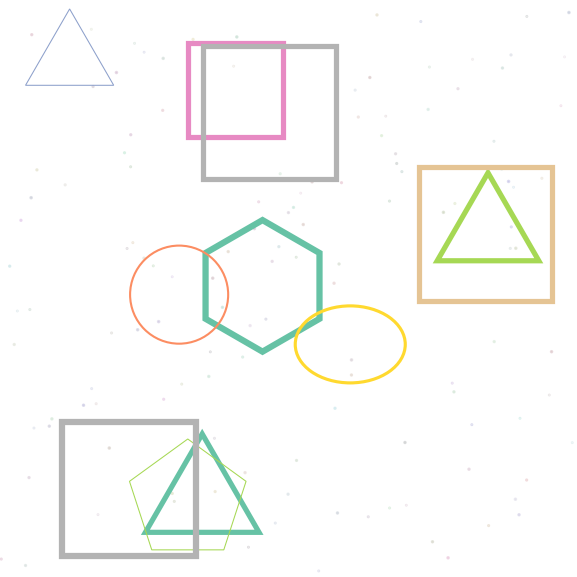[{"shape": "hexagon", "thickness": 3, "radius": 0.57, "center": [0.455, 0.504]}, {"shape": "triangle", "thickness": 2.5, "radius": 0.57, "center": [0.35, 0.134]}, {"shape": "circle", "thickness": 1, "radius": 0.42, "center": [0.31, 0.489]}, {"shape": "triangle", "thickness": 0.5, "radius": 0.44, "center": [0.121, 0.896]}, {"shape": "square", "thickness": 2.5, "radius": 0.41, "center": [0.408, 0.843]}, {"shape": "pentagon", "thickness": 0.5, "radius": 0.53, "center": [0.325, 0.133]}, {"shape": "triangle", "thickness": 2.5, "radius": 0.51, "center": [0.845, 0.598]}, {"shape": "oval", "thickness": 1.5, "radius": 0.48, "center": [0.606, 0.403]}, {"shape": "square", "thickness": 2.5, "radius": 0.58, "center": [0.84, 0.594]}, {"shape": "square", "thickness": 3, "radius": 0.58, "center": [0.224, 0.153]}, {"shape": "square", "thickness": 2.5, "radius": 0.58, "center": [0.467, 0.805]}]